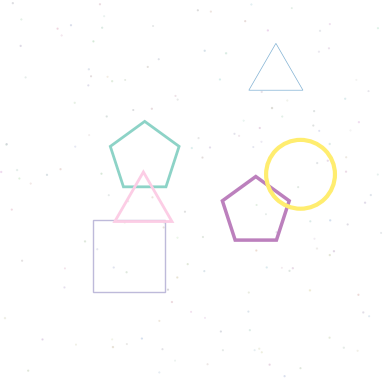[{"shape": "pentagon", "thickness": 2, "radius": 0.47, "center": [0.376, 0.591]}, {"shape": "square", "thickness": 1, "radius": 0.46, "center": [0.336, 0.335]}, {"shape": "triangle", "thickness": 0.5, "radius": 0.41, "center": [0.717, 0.806]}, {"shape": "triangle", "thickness": 2, "radius": 0.43, "center": [0.372, 0.468]}, {"shape": "pentagon", "thickness": 2.5, "radius": 0.46, "center": [0.664, 0.45]}, {"shape": "circle", "thickness": 3, "radius": 0.45, "center": [0.781, 0.547]}]